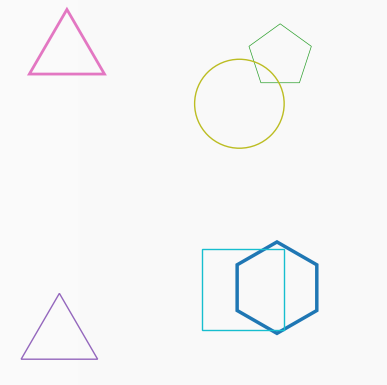[{"shape": "hexagon", "thickness": 2.5, "radius": 0.59, "center": [0.715, 0.253]}, {"shape": "pentagon", "thickness": 0.5, "radius": 0.42, "center": [0.723, 0.854]}, {"shape": "triangle", "thickness": 1, "radius": 0.57, "center": [0.153, 0.124]}, {"shape": "triangle", "thickness": 2, "radius": 0.56, "center": [0.173, 0.864]}, {"shape": "circle", "thickness": 1, "radius": 0.58, "center": [0.618, 0.731]}, {"shape": "square", "thickness": 1, "radius": 0.53, "center": [0.627, 0.247]}]